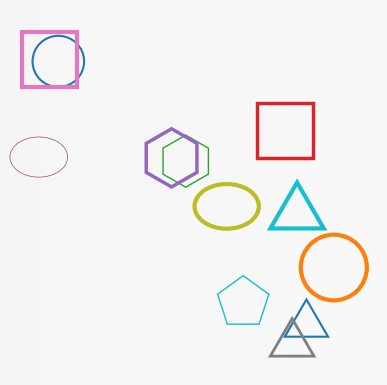[{"shape": "circle", "thickness": 1.5, "radius": 0.33, "center": [0.151, 0.841]}, {"shape": "triangle", "thickness": 1.5, "radius": 0.32, "center": [0.791, 0.158]}, {"shape": "circle", "thickness": 3, "radius": 0.43, "center": [0.861, 0.305]}, {"shape": "hexagon", "thickness": 1, "radius": 0.34, "center": [0.479, 0.581]}, {"shape": "square", "thickness": 2.5, "radius": 0.36, "center": [0.736, 0.662]}, {"shape": "hexagon", "thickness": 2.5, "radius": 0.38, "center": [0.443, 0.59]}, {"shape": "oval", "thickness": 0.5, "radius": 0.37, "center": [0.1, 0.592]}, {"shape": "square", "thickness": 3, "radius": 0.35, "center": [0.127, 0.846]}, {"shape": "triangle", "thickness": 2, "radius": 0.33, "center": [0.754, 0.107]}, {"shape": "oval", "thickness": 3, "radius": 0.41, "center": [0.585, 0.464]}, {"shape": "pentagon", "thickness": 1, "radius": 0.35, "center": [0.628, 0.214]}, {"shape": "triangle", "thickness": 3, "radius": 0.4, "center": [0.767, 0.446]}]